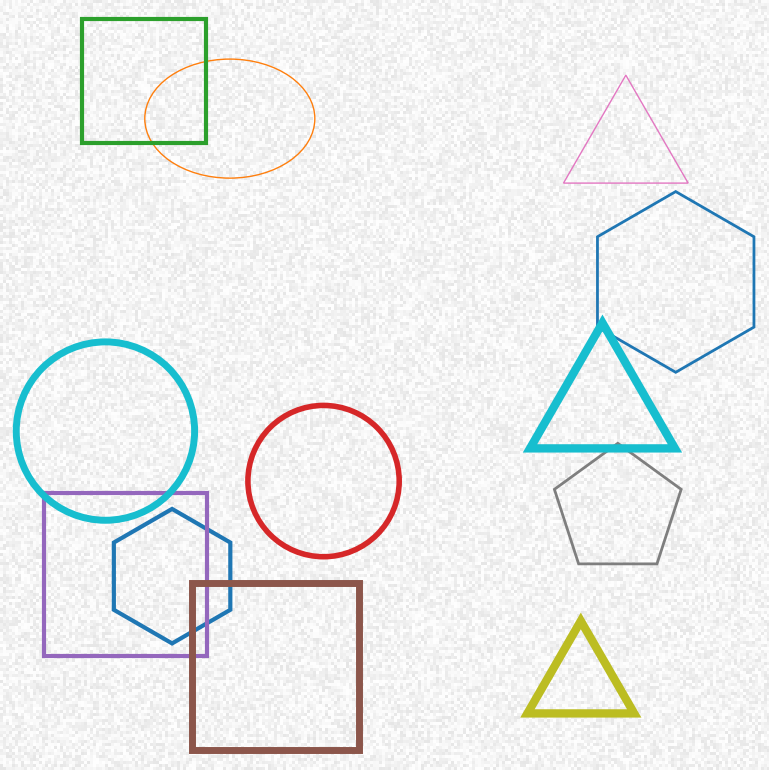[{"shape": "hexagon", "thickness": 1, "radius": 0.59, "center": [0.878, 0.634]}, {"shape": "hexagon", "thickness": 1.5, "radius": 0.44, "center": [0.223, 0.252]}, {"shape": "oval", "thickness": 0.5, "radius": 0.55, "center": [0.298, 0.846]}, {"shape": "square", "thickness": 1.5, "radius": 0.4, "center": [0.187, 0.895]}, {"shape": "circle", "thickness": 2, "radius": 0.49, "center": [0.42, 0.375]}, {"shape": "square", "thickness": 1.5, "radius": 0.53, "center": [0.163, 0.254]}, {"shape": "square", "thickness": 2.5, "radius": 0.54, "center": [0.358, 0.134]}, {"shape": "triangle", "thickness": 0.5, "radius": 0.47, "center": [0.813, 0.809]}, {"shape": "pentagon", "thickness": 1, "radius": 0.43, "center": [0.802, 0.338]}, {"shape": "triangle", "thickness": 3, "radius": 0.4, "center": [0.754, 0.114]}, {"shape": "circle", "thickness": 2.5, "radius": 0.58, "center": [0.137, 0.44]}, {"shape": "triangle", "thickness": 3, "radius": 0.54, "center": [0.782, 0.472]}]